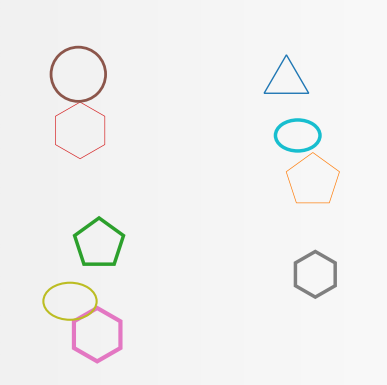[{"shape": "triangle", "thickness": 1, "radius": 0.33, "center": [0.739, 0.791]}, {"shape": "pentagon", "thickness": 0.5, "radius": 0.36, "center": [0.807, 0.532]}, {"shape": "pentagon", "thickness": 2.5, "radius": 0.33, "center": [0.256, 0.368]}, {"shape": "hexagon", "thickness": 0.5, "radius": 0.37, "center": [0.207, 0.661]}, {"shape": "circle", "thickness": 2, "radius": 0.35, "center": [0.202, 0.807]}, {"shape": "hexagon", "thickness": 3, "radius": 0.35, "center": [0.251, 0.131]}, {"shape": "hexagon", "thickness": 2.5, "radius": 0.3, "center": [0.814, 0.288]}, {"shape": "oval", "thickness": 1.5, "radius": 0.34, "center": [0.181, 0.218]}, {"shape": "oval", "thickness": 2.5, "radius": 0.29, "center": [0.768, 0.648]}]